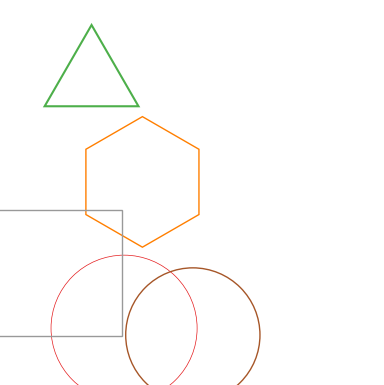[{"shape": "circle", "thickness": 0.5, "radius": 0.95, "center": [0.322, 0.148]}, {"shape": "triangle", "thickness": 1.5, "radius": 0.7, "center": [0.238, 0.794]}, {"shape": "hexagon", "thickness": 1, "radius": 0.85, "center": [0.37, 0.528]}, {"shape": "circle", "thickness": 1, "radius": 0.87, "center": [0.501, 0.13]}, {"shape": "square", "thickness": 1, "radius": 0.82, "center": [0.152, 0.29]}]